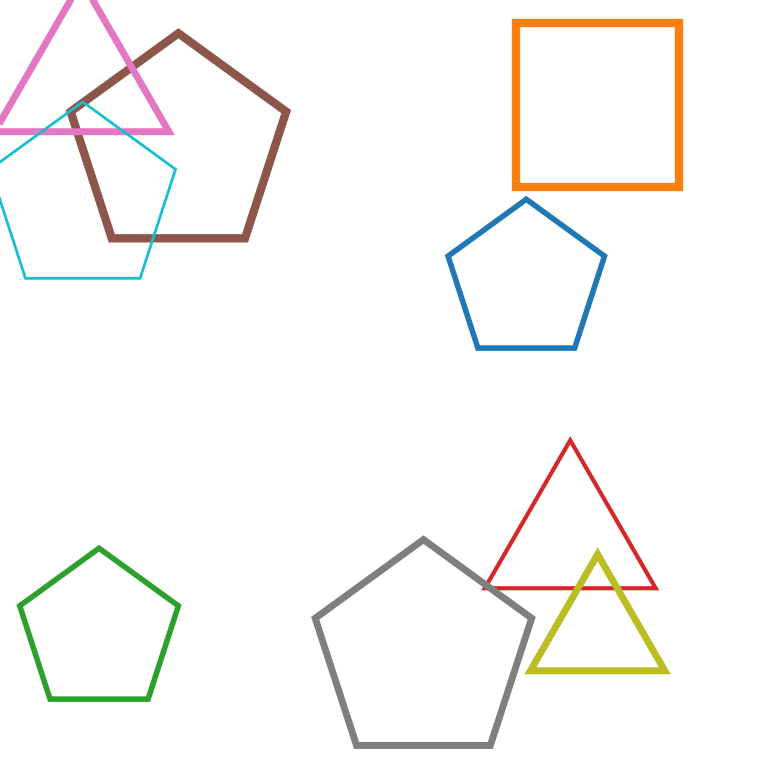[{"shape": "pentagon", "thickness": 2, "radius": 0.53, "center": [0.683, 0.634]}, {"shape": "square", "thickness": 3, "radius": 0.53, "center": [0.776, 0.864]}, {"shape": "pentagon", "thickness": 2, "radius": 0.54, "center": [0.129, 0.18]}, {"shape": "triangle", "thickness": 1.5, "radius": 0.64, "center": [0.741, 0.3]}, {"shape": "pentagon", "thickness": 3, "radius": 0.74, "center": [0.232, 0.81]}, {"shape": "triangle", "thickness": 2.5, "radius": 0.65, "center": [0.106, 0.894]}, {"shape": "pentagon", "thickness": 2.5, "radius": 0.74, "center": [0.55, 0.151]}, {"shape": "triangle", "thickness": 2.5, "radius": 0.5, "center": [0.776, 0.179]}, {"shape": "pentagon", "thickness": 1, "radius": 0.63, "center": [0.108, 0.741]}]